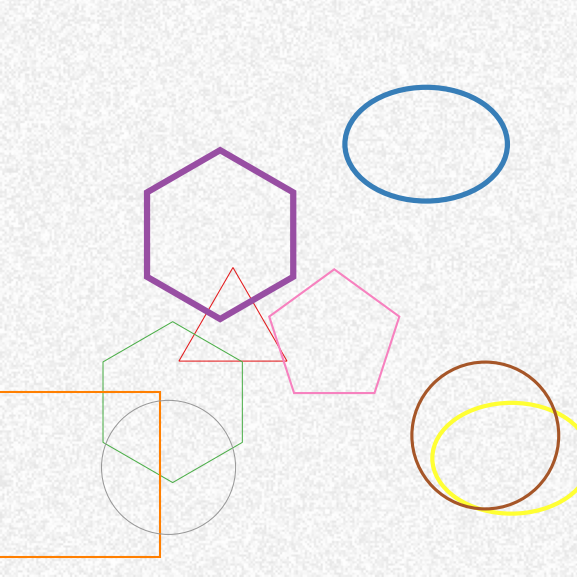[{"shape": "triangle", "thickness": 0.5, "radius": 0.54, "center": [0.403, 0.428]}, {"shape": "oval", "thickness": 2.5, "radius": 0.7, "center": [0.738, 0.749]}, {"shape": "hexagon", "thickness": 0.5, "radius": 0.7, "center": [0.299, 0.303]}, {"shape": "hexagon", "thickness": 3, "radius": 0.73, "center": [0.381, 0.593]}, {"shape": "square", "thickness": 1, "radius": 0.71, "center": [0.134, 0.178]}, {"shape": "oval", "thickness": 2, "radius": 0.69, "center": [0.886, 0.206]}, {"shape": "circle", "thickness": 1.5, "radius": 0.64, "center": [0.84, 0.245]}, {"shape": "pentagon", "thickness": 1, "radius": 0.59, "center": [0.579, 0.414]}, {"shape": "circle", "thickness": 0.5, "radius": 0.58, "center": [0.292, 0.19]}]